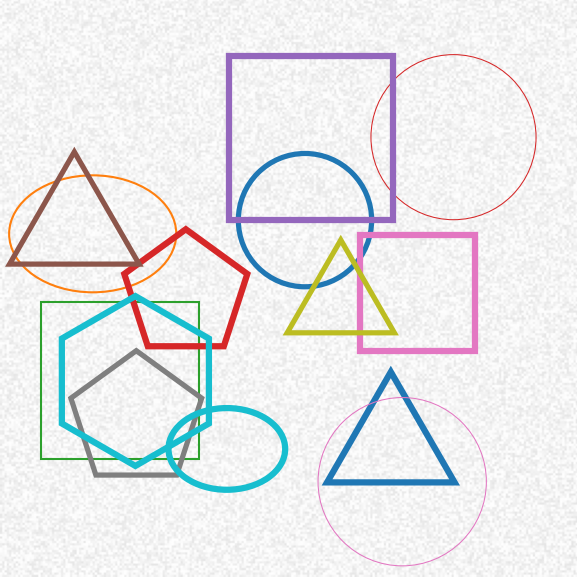[{"shape": "triangle", "thickness": 3, "radius": 0.64, "center": [0.677, 0.228]}, {"shape": "circle", "thickness": 2.5, "radius": 0.58, "center": [0.528, 0.618]}, {"shape": "oval", "thickness": 1, "radius": 0.72, "center": [0.161, 0.594]}, {"shape": "square", "thickness": 1, "radius": 0.68, "center": [0.208, 0.341]}, {"shape": "pentagon", "thickness": 3, "radius": 0.56, "center": [0.322, 0.49]}, {"shape": "circle", "thickness": 0.5, "radius": 0.71, "center": [0.785, 0.762]}, {"shape": "square", "thickness": 3, "radius": 0.71, "center": [0.538, 0.76]}, {"shape": "triangle", "thickness": 2.5, "radius": 0.65, "center": [0.129, 0.607]}, {"shape": "circle", "thickness": 0.5, "radius": 0.73, "center": [0.696, 0.165]}, {"shape": "square", "thickness": 3, "radius": 0.5, "center": [0.723, 0.491]}, {"shape": "pentagon", "thickness": 2.5, "radius": 0.6, "center": [0.236, 0.273]}, {"shape": "triangle", "thickness": 2.5, "radius": 0.54, "center": [0.59, 0.476]}, {"shape": "oval", "thickness": 3, "radius": 0.51, "center": [0.393, 0.222]}, {"shape": "hexagon", "thickness": 3, "radius": 0.74, "center": [0.234, 0.339]}]